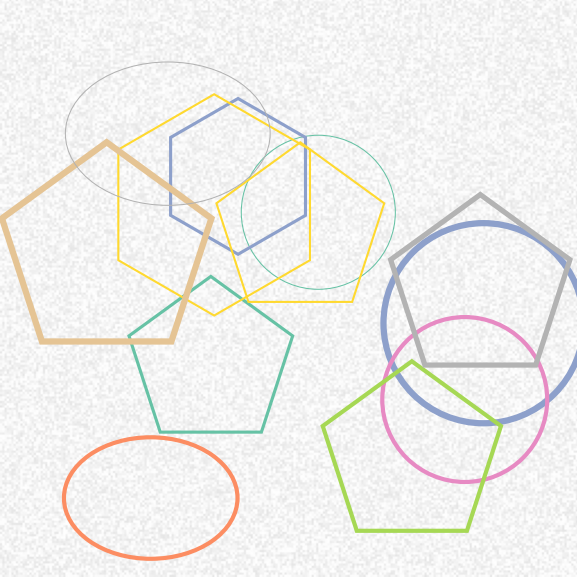[{"shape": "pentagon", "thickness": 1.5, "radius": 0.75, "center": [0.365, 0.371]}, {"shape": "circle", "thickness": 0.5, "radius": 0.67, "center": [0.551, 0.632]}, {"shape": "oval", "thickness": 2, "radius": 0.75, "center": [0.261, 0.137]}, {"shape": "circle", "thickness": 3, "radius": 0.87, "center": [0.837, 0.439]}, {"shape": "hexagon", "thickness": 1.5, "radius": 0.67, "center": [0.412, 0.694]}, {"shape": "circle", "thickness": 2, "radius": 0.71, "center": [0.805, 0.307]}, {"shape": "pentagon", "thickness": 2, "radius": 0.81, "center": [0.713, 0.211]}, {"shape": "hexagon", "thickness": 1, "radius": 0.96, "center": [0.371, 0.644]}, {"shape": "pentagon", "thickness": 1, "radius": 0.76, "center": [0.52, 0.6]}, {"shape": "pentagon", "thickness": 3, "radius": 0.95, "center": [0.185, 0.562]}, {"shape": "oval", "thickness": 0.5, "radius": 0.89, "center": [0.291, 0.768]}, {"shape": "pentagon", "thickness": 2.5, "radius": 0.82, "center": [0.832, 0.499]}]